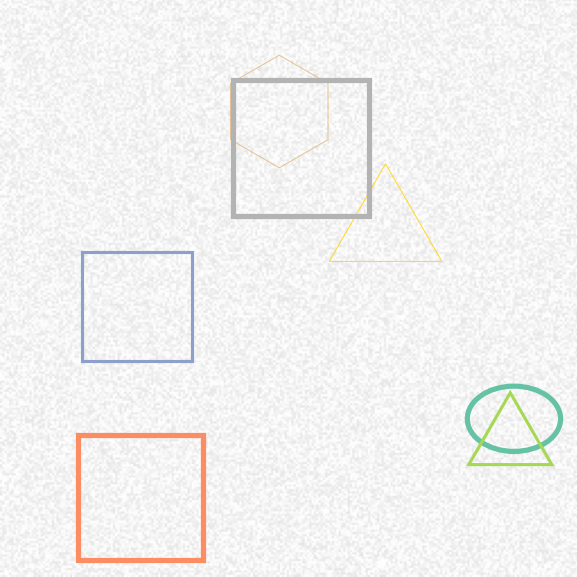[{"shape": "oval", "thickness": 2.5, "radius": 0.4, "center": [0.89, 0.274]}, {"shape": "square", "thickness": 2.5, "radius": 0.54, "center": [0.244, 0.138]}, {"shape": "square", "thickness": 1.5, "radius": 0.47, "center": [0.237, 0.469]}, {"shape": "triangle", "thickness": 1.5, "radius": 0.41, "center": [0.884, 0.236]}, {"shape": "triangle", "thickness": 0.5, "radius": 0.56, "center": [0.668, 0.603]}, {"shape": "hexagon", "thickness": 0.5, "radius": 0.49, "center": [0.484, 0.806]}, {"shape": "square", "thickness": 2.5, "radius": 0.59, "center": [0.521, 0.743]}]